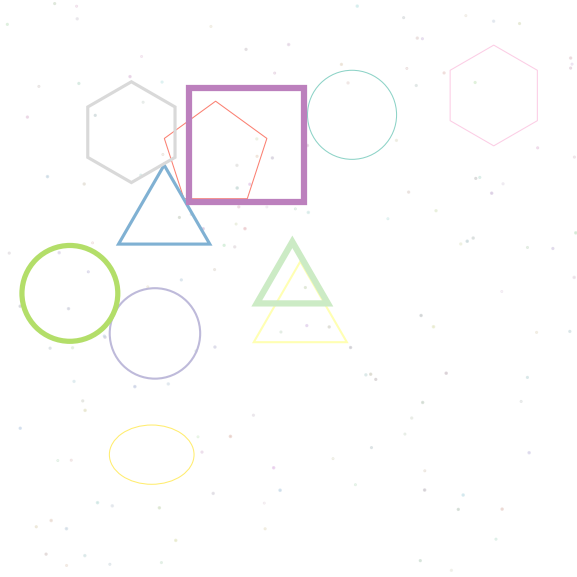[{"shape": "circle", "thickness": 0.5, "radius": 0.39, "center": [0.61, 0.8]}, {"shape": "triangle", "thickness": 1, "radius": 0.47, "center": [0.52, 0.453]}, {"shape": "circle", "thickness": 1, "radius": 0.39, "center": [0.268, 0.422]}, {"shape": "pentagon", "thickness": 0.5, "radius": 0.47, "center": [0.373, 0.731]}, {"shape": "triangle", "thickness": 1.5, "radius": 0.46, "center": [0.284, 0.622]}, {"shape": "circle", "thickness": 2.5, "radius": 0.41, "center": [0.121, 0.491]}, {"shape": "hexagon", "thickness": 0.5, "radius": 0.44, "center": [0.855, 0.834]}, {"shape": "hexagon", "thickness": 1.5, "radius": 0.44, "center": [0.228, 0.77]}, {"shape": "square", "thickness": 3, "radius": 0.5, "center": [0.426, 0.748]}, {"shape": "triangle", "thickness": 3, "radius": 0.36, "center": [0.506, 0.509]}, {"shape": "oval", "thickness": 0.5, "radius": 0.37, "center": [0.263, 0.212]}]